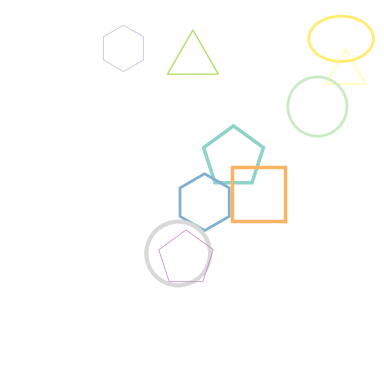[{"shape": "pentagon", "thickness": 2.5, "radius": 0.41, "center": [0.607, 0.591]}, {"shape": "triangle", "thickness": 1, "radius": 0.3, "center": [0.897, 0.812]}, {"shape": "hexagon", "thickness": 0.5, "radius": 0.3, "center": [0.321, 0.874]}, {"shape": "hexagon", "thickness": 2, "radius": 0.37, "center": [0.531, 0.475]}, {"shape": "square", "thickness": 2.5, "radius": 0.35, "center": [0.672, 0.496]}, {"shape": "triangle", "thickness": 1, "radius": 0.38, "center": [0.501, 0.846]}, {"shape": "circle", "thickness": 3, "radius": 0.41, "center": [0.463, 0.342]}, {"shape": "pentagon", "thickness": 0.5, "radius": 0.37, "center": [0.483, 0.328]}, {"shape": "circle", "thickness": 2, "radius": 0.38, "center": [0.824, 0.723]}, {"shape": "oval", "thickness": 2, "radius": 0.42, "center": [0.886, 0.899]}]